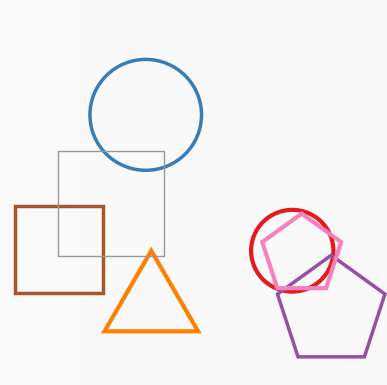[{"shape": "circle", "thickness": 3, "radius": 0.53, "center": [0.754, 0.349]}, {"shape": "circle", "thickness": 2.5, "radius": 0.72, "center": [0.376, 0.702]}, {"shape": "pentagon", "thickness": 2.5, "radius": 0.73, "center": [0.855, 0.191]}, {"shape": "triangle", "thickness": 3, "radius": 0.7, "center": [0.39, 0.209]}, {"shape": "square", "thickness": 2.5, "radius": 0.56, "center": [0.153, 0.352]}, {"shape": "pentagon", "thickness": 3, "radius": 0.54, "center": [0.779, 0.338]}, {"shape": "square", "thickness": 1, "radius": 0.68, "center": [0.286, 0.471]}]